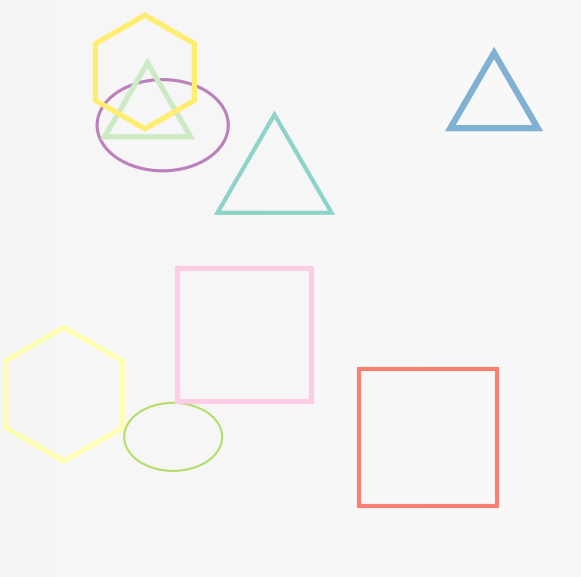[{"shape": "triangle", "thickness": 2, "radius": 0.57, "center": [0.472, 0.687]}, {"shape": "hexagon", "thickness": 2.5, "radius": 0.58, "center": [0.11, 0.316]}, {"shape": "square", "thickness": 2, "radius": 0.59, "center": [0.736, 0.242]}, {"shape": "triangle", "thickness": 3, "radius": 0.43, "center": [0.85, 0.821]}, {"shape": "oval", "thickness": 1, "radius": 0.42, "center": [0.298, 0.243]}, {"shape": "square", "thickness": 2.5, "radius": 0.58, "center": [0.419, 0.419]}, {"shape": "oval", "thickness": 1.5, "radius": 0.56, "center": [0.28, 0.782]}, {"shape": "triangle", "thickness": 2.5, "radius": 0.43, "center": [0.254, 0.805]}, {"shape": "hexagon", "thickness": 2.5, "radius": 0.49, "center": [0.249, 0.874]}]